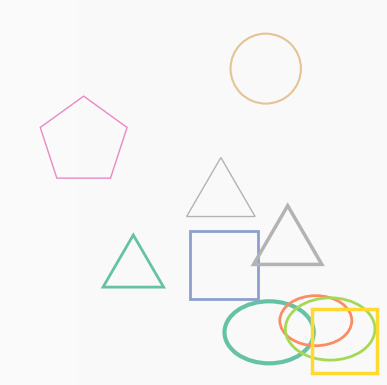[{"shape": "triangle", "thickness": 2, "radius": 0.45, "center": [0.344, 0.299]}, {"shape": "oval", "thickness": 3, "radius": 0.58, "center": [0.694, 0.137]}, {"shape": "oval", "thickness": 2, "radius": 0.46, "center": [0.815, 0.167]}, {"shape": "square", "thickness": 2, "radius": 0.44, "center": [0.578, 0.312]}, {"shape": "pentagon", "thickness": 1, "radius": 0.59, "center": [0.216, 0.633]}, {"shape": "oval", "thickness": 2, "radius": 0.58, "center": [0.852, 0.146]}, {"shape": "square", "thickness": 2.5, "radius": 0.42, "center": [0.89, 0.115]}, {"shape": "circle", "thickness": 1.5, "radius": 0.45, "center": [0.686, 0.822]}, {"shape": "triangle", "thickness": 2.5, "radius": 0.51, "center": [0.742, 0.364]}, {"shape": "triangle", "thickness": 1, "radius": 0.51, "center": [0.57, 0.489]}]